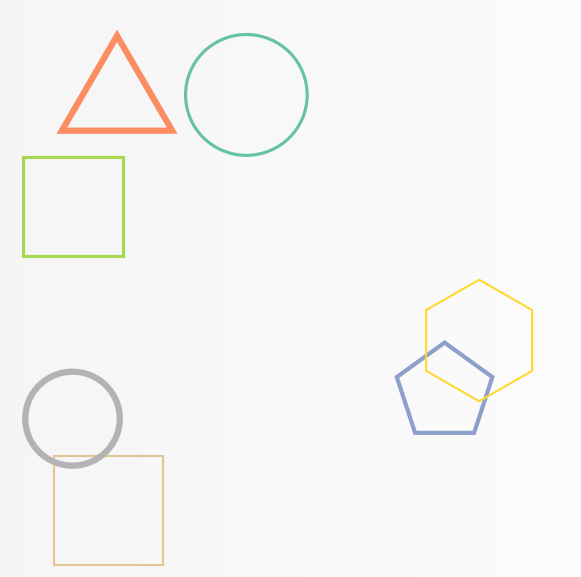[{"shape": "circle", "thickness": 1.5, "radius": 0.52, "center": [0.424, 0.835]}, {"shape": "triangle", "thickness": 3, "radius": 0.55, "center": [0.201, 0.828]}, {"shape": "pentagon", "thickness": 2, "radius": 0.43, "center": [0.765, 0.319]}, {"shape": "square", "thickness": 1.5, "radius": 0.43, "center": [0.126, 0.641]}, {"shape": "hexagon", "thickness": 1, "radius": 0.53, "center": [0.824, 0.41]}, {"shape": "square", "thickness": 1, "radius": 0.47, "center": [0.186, 0.115]}, {"shape": "circle", "thickness": 3, "radius": 0.41, "center": [0.125, 0.274]}]